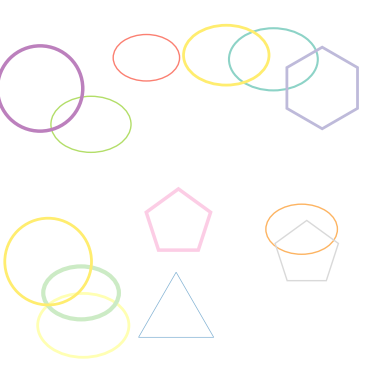[{"shape": "oval", "thickness": 1.5, "radius": 0.58, "center": [0.71, 0.846]}, {"shape": "oval", "thickness": 2, "radius": 0.59, "center": [0.216, 0.155]}, {"shape": "hexagon", "thickness": 2, "radius": 0.53, "center": [0.837, 0.772]}, {"shape": "oval", "thickness": 1, "radius": 0.43, "center": [0.38, 0.85]}, {"shape": "triangle", "thickness": 0.5, "radius": 0.56, "center": [0.457, 0.18]}, {"shape": "oval", "thickness": 1, "radius": 0.46, "center": [0.783, 0.405]}, {"shape": "oval", "thickness": 1, "radius": 0.52, "center": [0.236, 0.677]}, {"shape": "pentagon", "thickness": 2.5, "radius": 0.44, "center": [0.463, 0.421]}, {"shape": "pentagon", "thickness": 1, "radius": 0.43, "center": [0.797, 0.341]}, {"shape": "circle", "thickness": 2.5, "radius": 0.55, "center": [0.104, 0.77]}, {"shape": "oval", "thickness": 3, "radius": 0.49, "center": [0.211, 0.239]}, {"shape": "oval", "thickness": 2, "radius": 0.56, "center": [0.588, 0.857]}, {"shape": "circle", "thickness": 2, "radius": 0.56, "center": [0.125, 0.321]}]